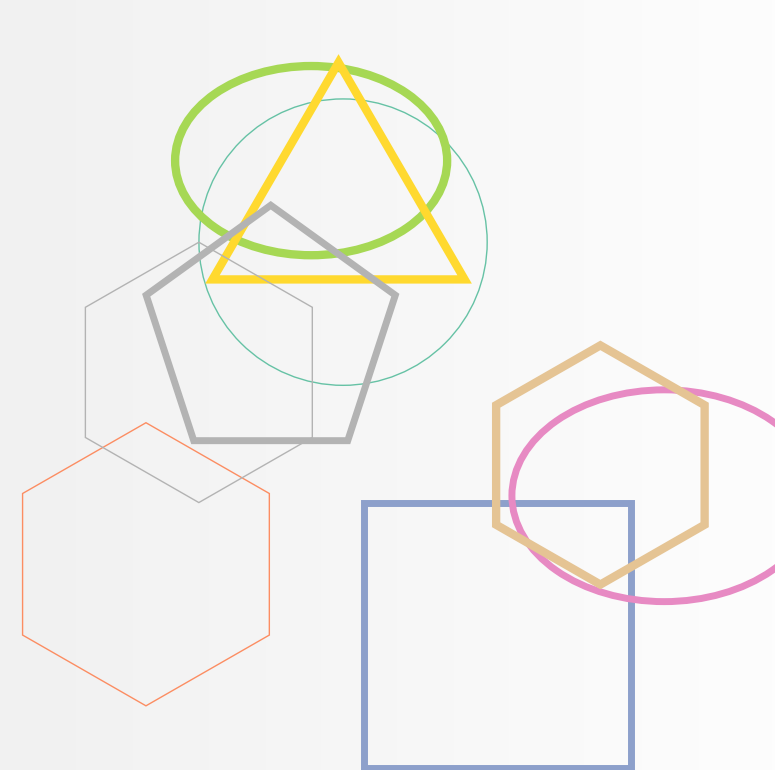[{"shape": "circle", "thickness": 0.5, "radius": 0.93, "center": [0.443, 0.686]}, {"shape": "hexagon", "thickness": 0.5, "radius": 0.92, "center": [0.188, 0.267]}, {"shape": "square", "thickness": 2.5, "radius": 0.86, "center": [0.642, 0.174]}, {"shape": "oval", "thickness": 2.5, "radius": 0.98, "center": [0.857, 0.356]}, {"shape": "oval", "thickness": 3, "radius": 0.88, "center": [0.401, 0.791]}, {"shape": "triangle", "thickness": 3, "radius": 0.94, "center": [0.437, 0.731]}, {"shape": "hexagon", "thickness": 3, "radius": 0.78, "center": [0.775, 0.396]}, {"shape": "pentagon", "thickness": 2.5, "radius": 0.85, "center": [0.349, 0.564]}, {"shape": "hexagon", "thickness": 0.5, "radius": 0.85, "center": [0.257, 0.516]}]